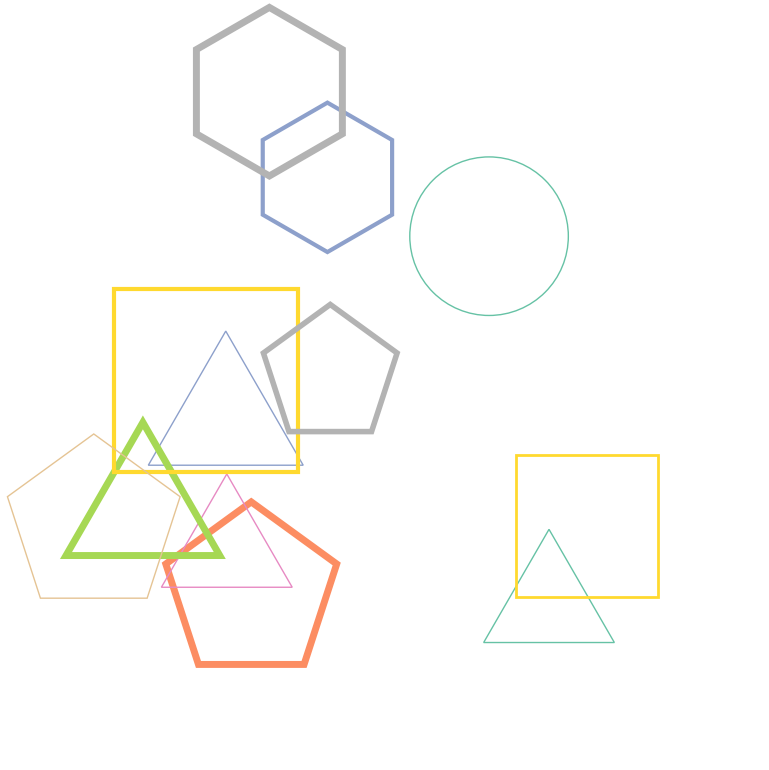[{"shape": "circle", "thickness": 0.5, "radius": 0.51, "center": [0.635, 0.693]}, {"shape": "triangle", "thickness": 0.5, "radius": 0.49, "center": [0.713, 0.215]}, {"shape": "pentagon", "thickness": 2.5, "radius": 0.58, "center": [0.326, 0.231]}, {"shape": "hexagon", "thickness": 1.5, "radius": 0.49, "center": [0.425, 0.77]}, {"shape": "triangle", "thickness": 0.5, "radius": 0.58, "center": [0.293, 0.454]}, {"shape": "triangle", "thickness": 0.5, "radius": 0.49, "center": [0.295, 0.286]}, {"shape": "triangle", "thickness": 2.5, "radius": 0.58, "center": [0.186, 0.336]}, {"shape": "square", "thickness": 1, "radius": 0.46, "center": [0.763, 0.317]}, {"shape": "square", "thickness": 1.5, "radius": 0.59, "center": [0.268, 0.506]}, {"shape": "pentagon", "thickness": 0.5, "radius": 0.59, "center": [0.122, 0.319]}, {"shape": "pentagon", "thickness": 2, "radius": 0.46, "center": [0.429, 0.513]}, {"shape": "hexagon", "thickness": 2.5, "radius": 0.55, "center": [0.35, 0.881]}]